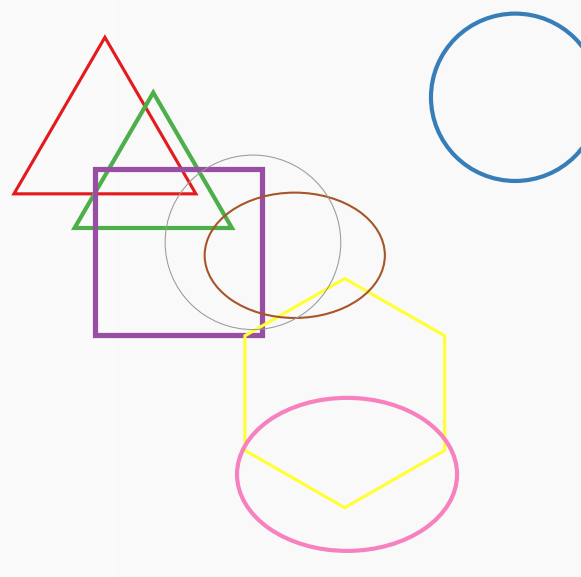[{"shape": "triangle", "thickness": 1.5, "radius": 0.9, "center": [0.18, 0.754]}, {"shape": "circle", "thickness": 2, "radius": 0.72, "center": [0.886, 0.831]}, {"shape": "triangle", "thickness": 2, "radius": 0.78, "center": [0.264, 0.683]}, {"shape": "square", "thickness": 2.5, "radius": 0.72, "center": [0.307, 0.563]}, {"shape": "hexagon", "thickness": 1.5, "radius": 0.99, "center": [0.593, 0.318]}, {"shape": "oval", "thickness": 1, "radius": 0.78, "center": [0.507, 0.557]}, {"shape": "oval", "thickness": 2, "radius": 0.95, "center": [0.597, 0.178]}, {"shape": "circle", "thickness": 0.5, "radius": 0.76, "center": [0.435, 0.58]}]